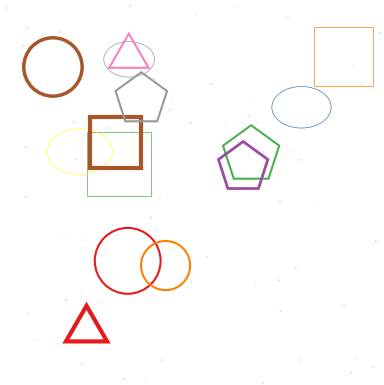[{"shape": "triangle", "thickness": 3, "radius": 0.31, "center": [0.225, 0.144]}, {"shape": "circle", "thickness": 1.5, "radius": 0.43, "center": [0.332, 0.322]}, {"shape": "oval", "thickness": 0.5, "radius": 0.39, "center": [0.783, 0.721]}, {"shape": "pentagon", "thickness": 1.5, "radius": 0.38, "center": [0.652, 0.598]}, {"shape": "square", "thickness": 0.5, "radius": 0.42, "center": [0.309, 0.575]}, {"shape": "pentagon", "thickness": 2, "radius": 0.34, "center": [0.632, 0.565]}, {"shape": "square", "thickness": 0.5, "radius": 0.38, "center": [0.893, 0.853]}, {"shape": "circle", "thickness": 1.5, "radius": 0.32, "center": [0.43, 0.31]}, {"shape": "oval", "thickness": 0.5, "radius": 0.42, "center": [0.208, 0.606]}, {"shape": "circle", "thickness": 2.5, "radius": 0.38, "center": [0.138, 0.826]}, {"shape": "square", "thickness": 3, "radius": 0.33, "center": [0.299, 0.631]}, {"shape": "triangle", "thickness": 1.5, "radius": 0.3, "center": [0.335, 0.853]}, {"shape": "pentagon", "thickness": 1.5, "radius": 0.35, "center": [0.367, 0.742]}, {"shape": "oval", "thickness": 0.5, "radius": 0.33, "center": [0.335, 0.846]}]